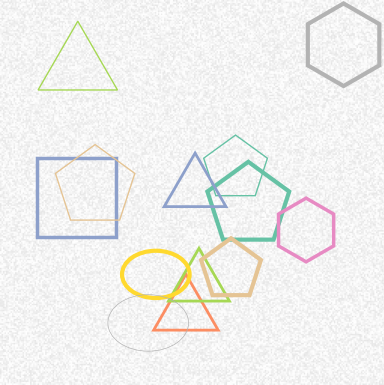[{"shape": "pentagon", "thickness": 3, "radius": 0.56, "center": [0.645, 0.468]}, {"shape": "pentagon", "thickness": 1, "radius": 0.44, "center": [0.612, 0.562]}, {"shape": "triangle", "thickness": 2, "radius": 0.48, "center": [0.483, 0.191]}, {"shape": "square", "thickness": 2.5, "radius": 0.51, "center": [0.198, 0.487]}, {"shape": "triangle", "thickness": 2, "radius": 0.46, "center": [0.507, 0.51]}, {"shape": "hexagon", "thickness": 2.5, "radius": 0.41, "center": [0.795, 0.403]}, {"shape": "triangle", "thickness": 2, "radius": 0.46, "center": [0.517, 0.264]}, {"shape": "triangle", "thickness": 1, "radius": 0.6, "center": [0.202, 0.826]}, {"shape": "oval", "thickness": 3, "radius": 0.44, "center": [0.405, 0.287]}, {"shape": "pentagon", "thickness": 1, "radius": 0.54, "center": [0.247, 0.516]}, {"shape": "pentagon", "thickness": 3, "radius": 0.41, "center": [0.6, 0.299]}, {"shape": "oval", "thickness": 0.5, "radius": 0.52, "center": [0.385, 0.161]}, {"shape": "hexagon", "thickness": 3, "radius": 0.54, "center": [0.892, 0.884]}]